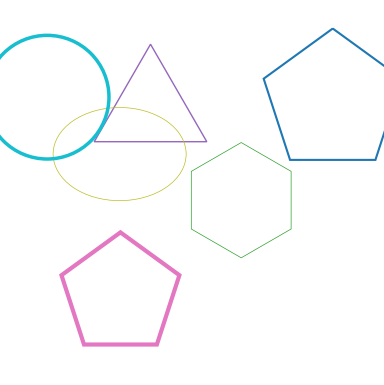[{"shape": "pentagon", "thickness": 1.5, "radius": 0.94, "center": [0.864, 0.737]}, {"shape": "hexagon", "thickness": 0.5, "radius": 0.75, "center": [0.627, 0.48]}, {"shape": "triangle", "thickness": 1, "radius": 0.84, "center": [0.391, 0.716]}, {"shape": "pentagon", "thickness": 3, "radius": 0.81, "center": [0.313, 0.235]}, {"shape": "oval", "thickness": 0.5, "radius": 0.86, "center": [0.311, 0.6]}, {"shape": "circle", "thickness": 2.5, "radius": 0.8, "center": [0.122, 0.748]}]